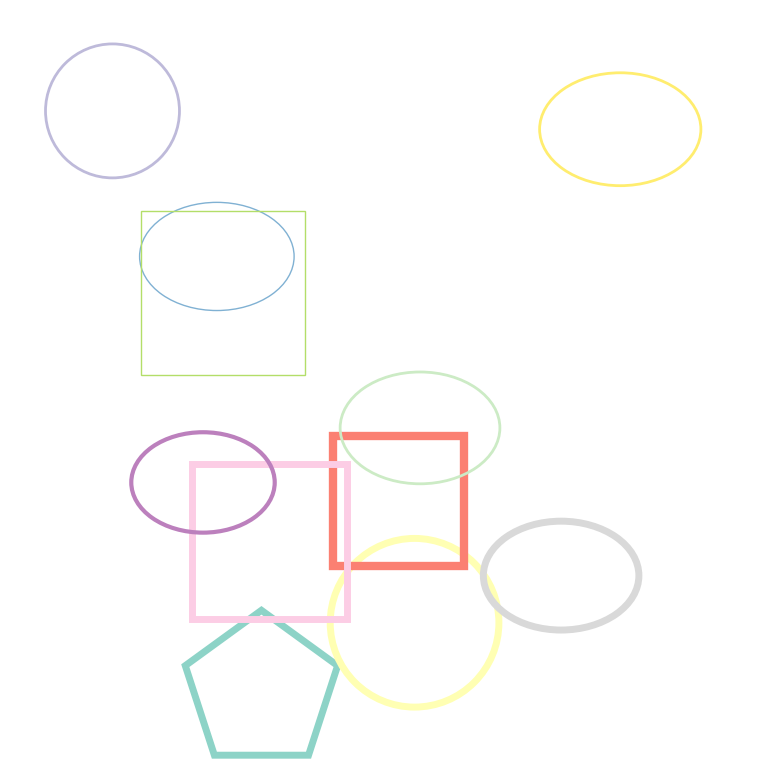[{"shape": "pentagon", "thickness": 2.5, "radius": 0.52, "center": [0.34, 0.103]}, {"shape": "circle", "thickness": 2.5, "radius": 0.55, "center": [0.538, 0.191]}, {"shape": "circle", "thickness": 1, "radius": 0.43, "center": [0.146, 0.856]}, {"shape": "square", "thickness": 3, "radius": 0.42, "center": [0.518, 0.349]}, {"shape": "oval", "thickness": 0.5, "radius": 0.5, "center": [0.282, 0.667]}, {"shape": "square", "thickness": 0.5, "radius": 0.53, "center": [0.29, 0.619]}, {"shape": "square", "thickness": 2.5, "radius": 0.5, "center": [0.35, 0.297]}, {"shape": "oval", "thickness": 2.5, "radius": 0.5, "center": [0.729, 0.252]}, {"shape": "oval", "thickness": 1.5, "radius": 0.47, "center": [0.264, 0.373]}, {"shape": "oval", "thickness": 1, "radius": 0.52, "center": [0.545, 0.444]}, {"shape": "oval", "thickness": 1, "radius": 0.52, "center": [0.806, 0.832]}]